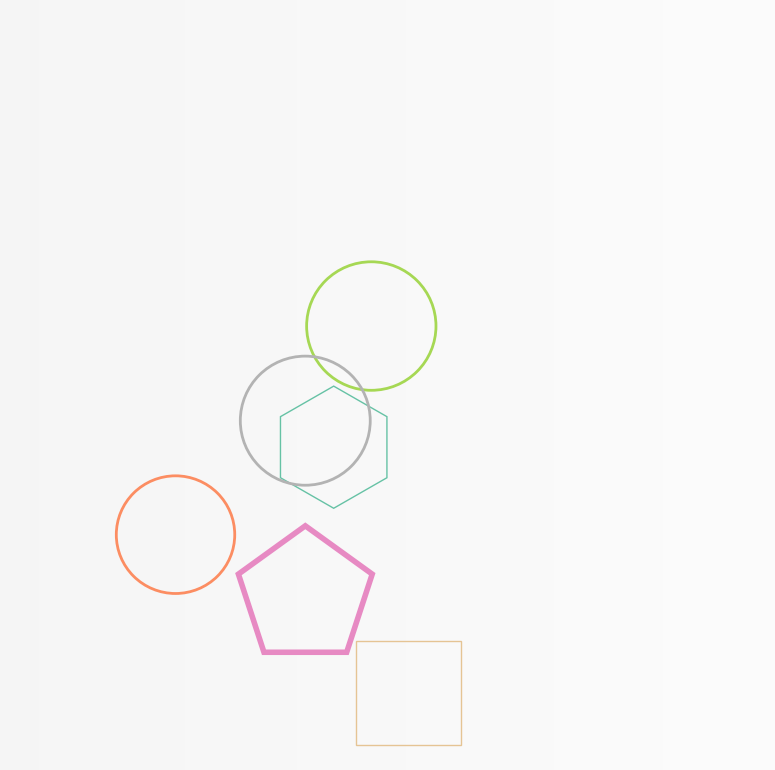[{"shape": "hexagon", "thickness": 0.5, "radius": 0.4, "center": [0.431, 0.419]}, {"shape": "circle", "thickness": 1, "radius": 0.38, "center": [0.226, 0.306]}, {"shape": "pentagon", "thickness": 2, "radius": 0.45, "center": [0.394, 0.226]}, {"shape": "circle", "thickness": 1, "radius": 0.42, "center": [0.479, 0.577]}, {"shape": "square", "thickness": 0.5, "radius": 0.34, "center": [0.527, 0.101]}, {"shape": "circle", "thickness": 1, "radius": 0.42, "center": [0.394, 0.454]}]